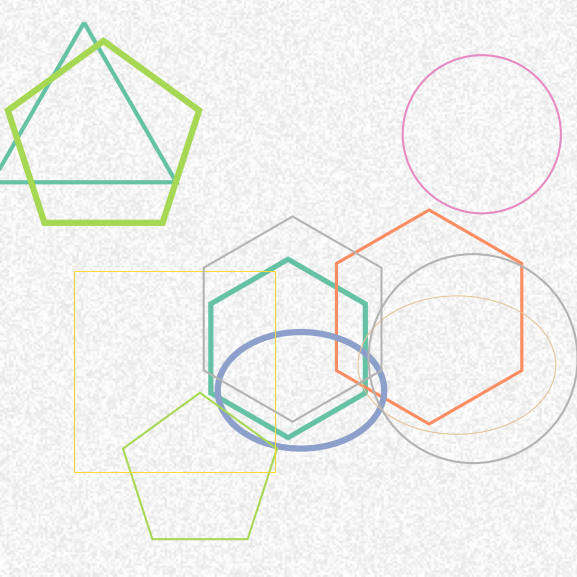[{"shape": "triangle", "thickness": 2, "radius": 0.92, "center": [0.146, 0.776]}, {"shape": "hexagon", "thickness": 2.5, "radius": 0.77, "center": [0.499, 0.396]}, {"shape": "hexagon", "thickness": 1.5, "radius": 0.93, "center": [0.743, 0.45]}, {"shape": "oval", "thickness": 3, "radius": 0.72, "center": [0.521, 0.323]}, {"shape": "circle", "thickness": 1, "radius": 0.68, "center": [0.834, 0.767]}, {"shape": "pentagon", "thickness": 3, "radius": 0.87, "center": [0.179, 0.754]}, {"shape": "pentagon", "thickness": 1, "radius": 0.7, "center": [0.346, 0.179]}, {"shape": "square", "thickness": 0.5, "radius": 0.87, "center": [0.302, 0.356]}, {"shape": "oval", "thickness": 0.5, "radius": 0.86, "center": [0.791, 0.367]}, {"shape": "circle", "thickness": 1, "radius": 0.9, "center": [0.819, 0.378]}, {"shape": "hexagon", "thickness": 1, "radius": 0.89, "center": [0.507, 0.447]}]